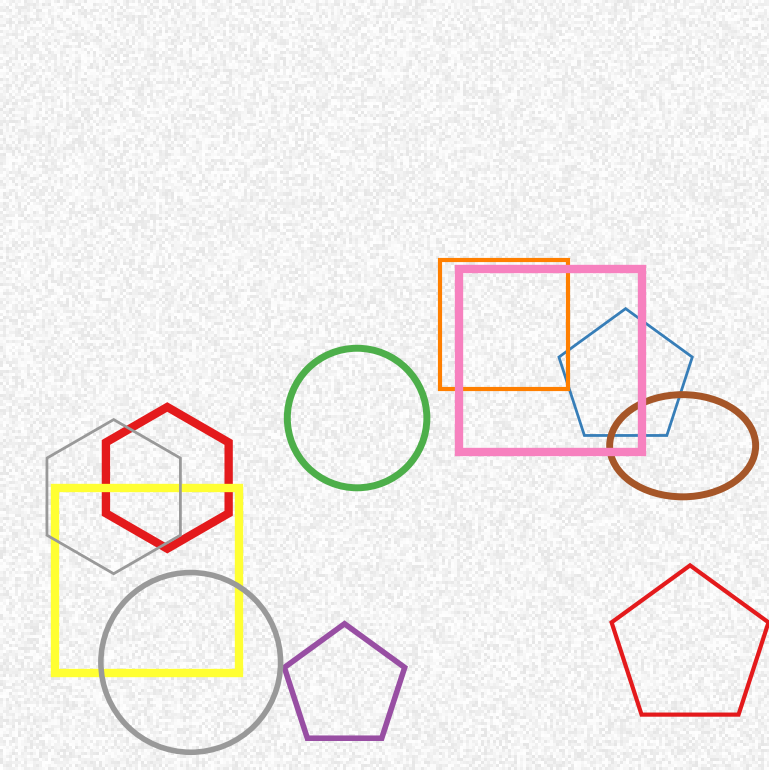[{"shape": "pentagon", "thickness": 1.5, "radius": 0.54, "center": [0.896, 0.159]}, {"shape": "hexagon", "thickness": 3, "radius": 0.46, "center": [0.217, 0.379]}, {"shape": "pentagon", "thickness": 1, "radius": 0.46, "center": [0.812, 0.508]}, {"shape": "circle", "thickness": 2.5, "radius": 0.45, "center": [0.464, 0.457]}, {"shape": "pentagon", "thickness": 2, "radius": 0.41, "center": [0.447, 0.108]}, {"shape": "square", "thickness": 1.5, "radius": 0.42, "center": [0.655, 0.578]}, {"shape": "square", "thickness": 3, "radius": 0.6, "center": [0.191, 0.246]}, {"shape": "oval", "thickness": 2.5, "radius": 0.47, "center": [0.887, 0.421]}, {"shape": "square", "thickness": 3, "radius": 0.59, "center": [0.715, 0.532]}, {"shape": "circle", "thickness": 2, "radius": 0.58, "center": [0.248, 0.14]}, {"shape": "hexagon", "thickness": 1, "radius": 0.5, "center": [0.148, 0.355]}]